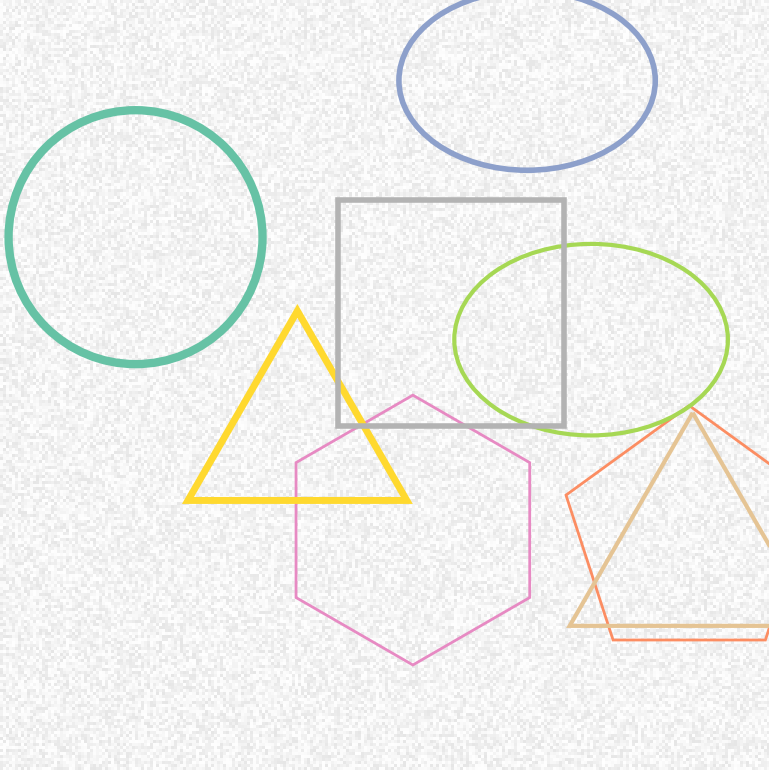[{"shape": "circle", "thickness": 3, "radius": 0.82, "center": [0.176, 0.692]}, {"shape": "pentagon", "thickness": 1, "radius": 0.84, "center": [0.895, 0.305]}, {"shape": "oval", "thickness": 2, "radius": 0.83, "center": [0.685, 0.895]}, {"shape": "hexagon", "thickness": 1, "radius": 0.88, "center": [0.536, 0.312]}, {"shape": "oval", "thickness": 1.5, "radius": 0.89, "center": [0.768, 0.559]}, {"shape": "triangle", "thickness": 2.5, "radius": 0.82, "center": [0.386, 0.432]}, {"shape": "triangle", "thickness": 1.5, "radius": 0.92, "center": [0.9, 0.279]}, {"shape": "square", "thickness": 2, "radius": 0.73, "center": [0.586, 0.593]}]